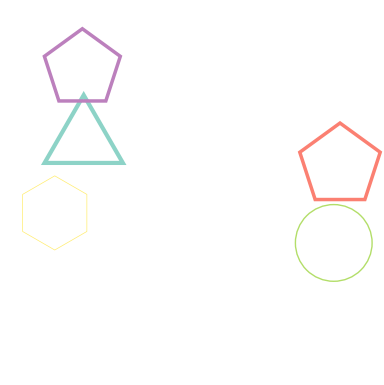[{"shape": "triangle", "thickness": 3, "radius": 0.59, "center": [0.217, 0.636]}, {"shape": "pentagon", "thickness": 2.5, "radius": 0.55, "center": [0.883, 0.571]}, {"shape": "circle", "thickness": 1, "radius": 0.5, "center": [0.867, 0.369]}, {"shape": "pentagon", "thickness": 2.5, "radius": 0.52, "center": [0.214, 0.822]}, {"shape": "hexagon", "thickness": 0.5, "radius": 0.48, "center": [0.142, 0.447]}]